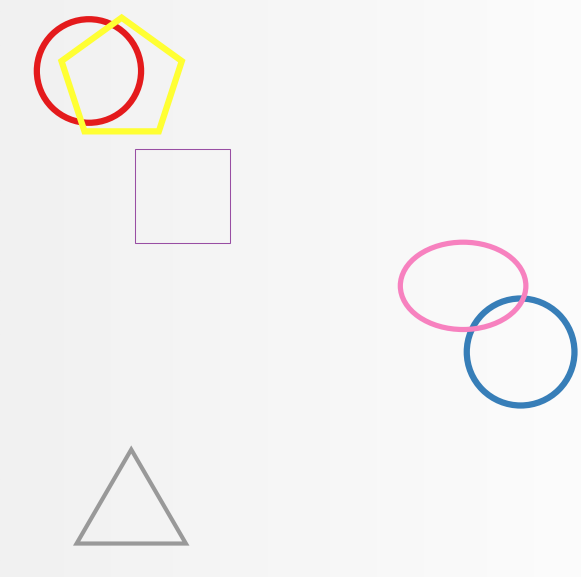[{"shape": "circle", "thickness": 3, "radius": 0.45, "center": [0.153, 0.876]}, {"shape": "circle", "thickness": 3, "radius": 0.46, "center": [0.896, 0.39]}, {"shape": "square", "thickness": 0.5, "radius": 0.41, "center": [0.315, 0.659]}, {"shape": "pentagon", "thickness": 3, "radius": 0.54, "center": [0.209, 0.86]}, {"shape": "oval", "thickness": 2.5, "radius": 0.54, "center": [0.797, 0.504]}, {"shape": "triangle", "thickness": 2, "radius": 0.54, "center": [0.226, 0.112]}]